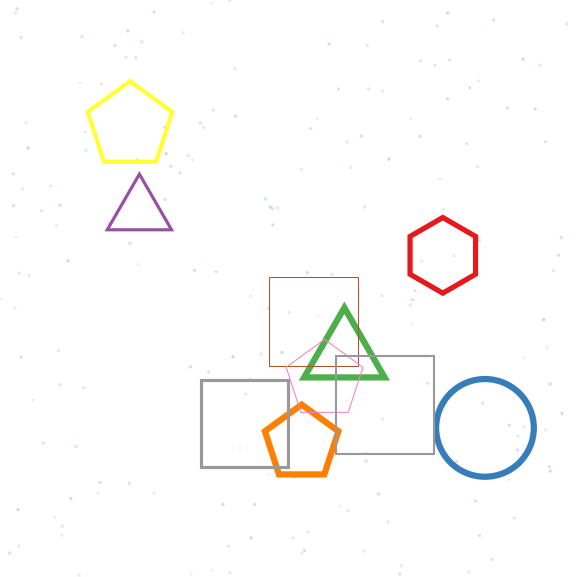[{"shape": "hexagon", "thickness": 2.5, "radius": 0.33, "center": [0.767, 0.557]}, {"shape": "circle", "thickness": 3, "radius": 0.42, "center": [0.84, 0.258]}, {"shape": "triangle", "thickness": 3, "radius": 0.4, "center": [0.596, 0.386]}, {"shape": "triangle", "thickness": 1.5, "radius": 0.32, "center": [0.241, 0.633]}, {"shape": "pentagon", "thickness": 3, "radius": 0.33, "center": [0.522, 0.232]}, {"shape": "pentagon", "thickness": 2, "radius": 0.39, "center": [0.225, 0.781]}, {"shape": "square", "thickness": 0.5, "radius": 0.39, "center": [0.543, 0.442]}, {"shape": "pentagon", "thickness": 0.5, "radius": 0.35, "center": [0.562, 0.342]}, {"shape": "square", "thickness": 1, "radius": 0.42, "center": [0.666, 0.298]}, {"shape": "square", "thickness": 1.5, "radius": 0.38, "center": [0.423, 0.266]}]